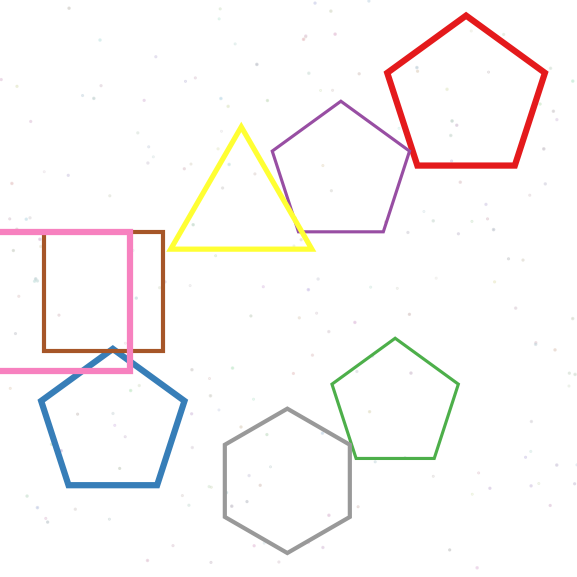[{"shape": "pentagon", "thickness": 3, "radius": 0.72, "center": [0.807, 0.829]}, {"shape": "pentagon", "thickness": 3, "radius": 0.65, "center": [0.195, 0.265]}, {"shape": "pentagon", "thickness": 1.5, "radius": 0.58, "center": [0.684, 0.298]}, {"shape": "pentagon", "thickness": 1.5, "radius": 0.62, "center": [0.59, 0.699]}, {"shape": "triangle", "thickness": 2.5, "radius": 0.71, "center": [0.418, 0.638]}, {"shape": "square", "thickness": 2, "radius": 0.51, "center": [0.179, 0.494]}, {"shape": "square", "thickness": 3, "radius": 0.6, "center": [0.105, 0.477]}, {"shape": "hexagon", "thickness": 2, "radius": 0.62, "center": [0.498, 0.166]}]